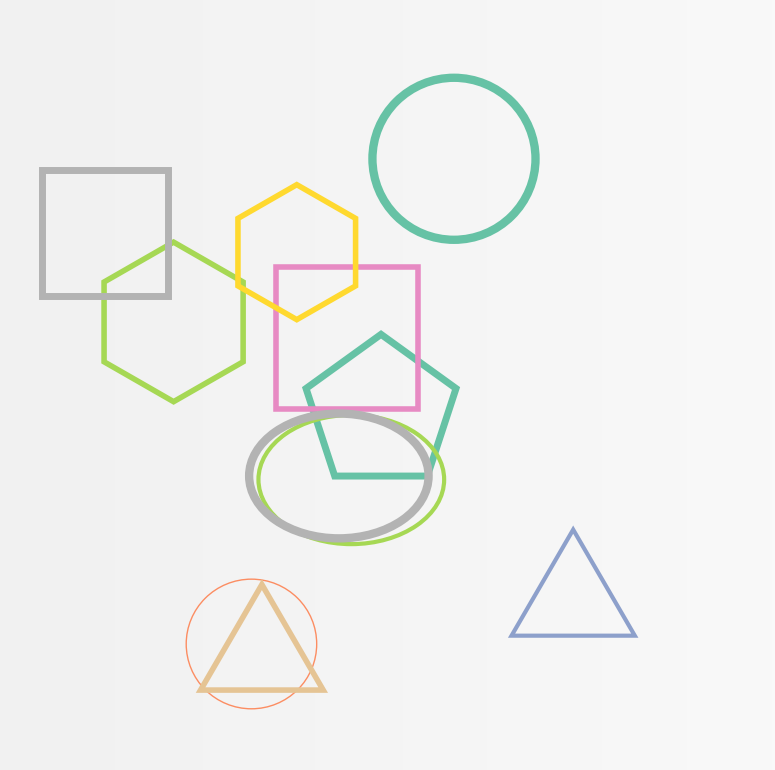[{"shape": "circle", "thickness": 3, "radius": 0.53, "center": [0.586, 0.794]}, {"shape": "pentagon", "thickness": 2.5, "radius": 0.51, "center": [0.492, 0.464]}, {"shape": "circle", "thickness": 0.5, "radius": 0.42, "center": [0.324, 0.164]}, {"shape": "triangle", "thickness": 1.5, "radius": 0.46, "center": [0.74, 0.22]}, {"shape": "square", "thickness": 2, "radius": 0.46, "center": [0.448, 0.561]}, {"shape": "hexagon", "thickness": 2, "radius": 0.52, "center": [0.224, 0.582]}, {"shape": "oval", "thickness": 1.5, "radius": 0.6, "center": [0.453, 0.377]}, {"shape": "hexagon", "thickness": 2, "radius": 0.44, "center": [0.383, 0.673]}, {"shape": "triangle", "thickness": 2, "radius": 0.46, "center": [0.338, 0.149]}, {"shape": "square", "thickness": 2.5, "radius": 0.41, "center": [0.136, 0.698]}, {"shape": "oval", "thickness": 3, "radius": 0.58, "center": [0.437, 0.382]}]